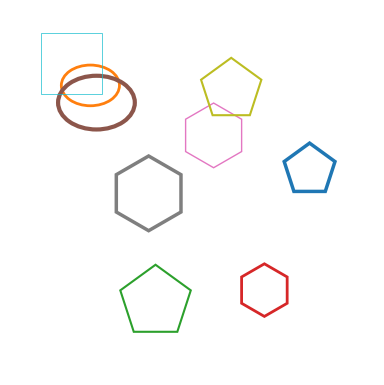[{"shape": "pentagon", "thickness": 2.5, "radius": 0.35, "center": [0.804, 0.559]}, {"shape": "oval", "thickness": 2, "radius": 0.38, "center": [0.235, 0.778]}, {"shape": "pentagon", "thickness": 1.5, "radius": 0.48, "center": [0.404, 0.216]}, {"shape": "hexagon", "thickness": 2, "radius": 0.34, "center": [0.687, 0.246]}, {"shape": "oval", "thickness": 3, "radius": 0.5, "center": [0.251, 0.733]}, {"shape": "hexagon", "thickness": 1, "radius": 0.42, "center": [0.555, 0.648]}, {"shape": "hexagon", "thickness": 2.5, "radius": 0.48, "center": [0.386, 0.498]}, {"shape": "pentagon", "thickness": 1.5, "radius": 0.41, "center": [0.601, 0.767]}, {"shape": "square", "thickness": 0.5, "radius": 0.39, "center": [0.186, 0.835]}]